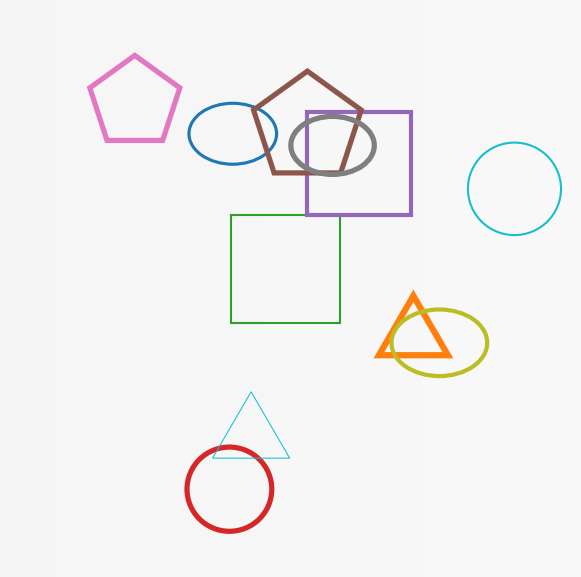[{"shape": "oval", "thickness": 1.5, "radius": 0.38, "center": [0.4, 0.768]}, {"shape": "triangle", "thickness": 3, "radius": 0.34, "center": [0.711, 0.418]}, {"shape": "square", "thickness": 1, "radius": 0.47, "center": [0.492, 0.533]}, {"shape": "circle", "thickness": 2.5, "radius": 0.36, "center": [0.395, 0.152]}, {"shape": "square", "thickness": 2, "radius": 0.44, "center": [0.618, 0.716]}, {"shape": "pentagon", "thickness": 2.5, "radius": 0.49, "center": [0.529, 0.779]}, {"shape": "pentagon", "thickness": 2.5, "radius": 0.41, "center": [0.232, 0.822]}, {"shape": "oval", "thickness": 2.5, "radius": 0.36, "center": [0.572, 0.747]}, {"shape": "oval", "thickness": 2, "radius": 0.41, "center": [0.756, 0.406]}, {"shape": "triangle", "thickness": 0.5, "radius": 0.38, "center": [0.432, 0.244]}, {"shape": "circle", "thickness": 1, "radius": 0.4, "center": [0.885, 0.672]}]